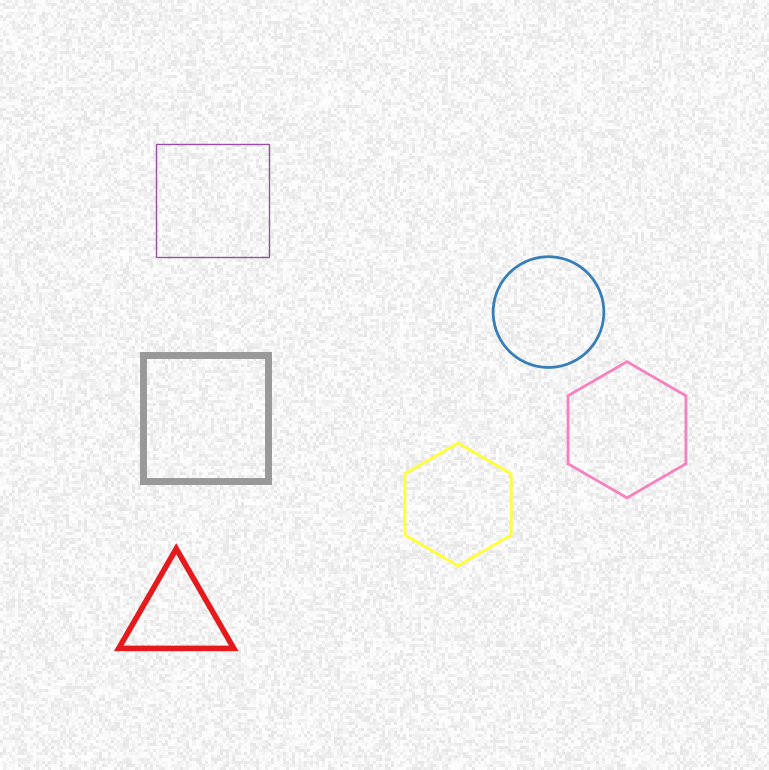[{"shape": "triangle", "thickness": 2, "radius": 0.43, "center": [0.229, 0.201]}, {"shape": "circle", "thickness": 1, "radius": 0.36, "center": [0.712, 0.595]}, {"shape": "square", "thickness": 0.5, "radius": 0.37, "center": [0.276, 0.74]}, {"shape": "hexagon", "thickness": 1, "radius": 0.4, "center": [0.595, 0.345]}, {"shape": "hexagon", "thickness": 1, "radius": 0.44, "center": [0.814, 0.442]}, {"shape": "square", "thickness": 2.5, "radius": 0.41, "center": [0.267, 0.457]}]